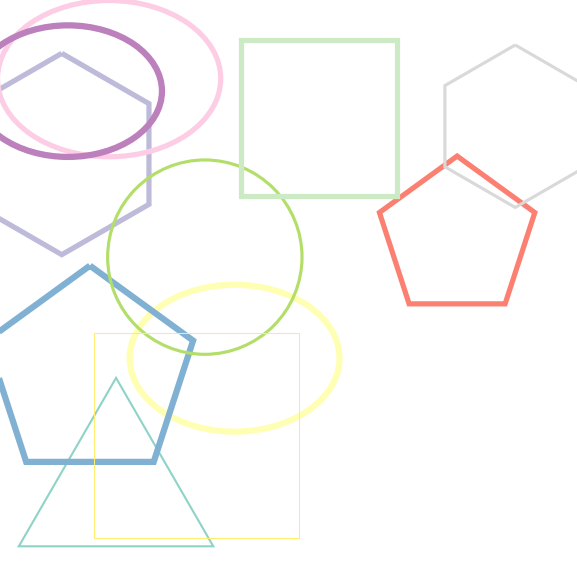[{"shape": "triangle", "thickness": 1, "radius": 0.97, "center": [0.201, 0.15]}, {"shape": "oval", "thickness": 3, "radius": 0.91, "center": [0.406, 0.379]}, {"shape": "hexagon", "thickness": 2.5, "radius": 0.87, "center": [0.107, 0.732]}, {"shape": "pentagon", "thickness": 2.5, "radius": 0.71, "center": [0.792, 0.587]}, {"shape": "pentagon", "thickness": 3, "radius": 0.94, "center": [0.156, 0.351]}, {"shape": "circle", "thickness": 1.5, "radius": 0.84, "center": [0.355, 0.554]}, {"shape": "oval", "thickness": 2.5, "radius": 0.97, "center": [0.189, 0.863]}, {"shape": "hexagon", "thickness": 1.5, "radius": 0.7, "center": [0.892, 0.781]}, {"shape": "oval", "thickness": 3, "radius": 0.81, "center": [0.118, 0.841]}, {"shape": "square", "thickness": 2.5, "radius": 0.67, "center": [0.553, 0.796]}, {"shape": "square", "thickness": 0.5, "radius": 0.89, "center": [0.341, 0.245]}]